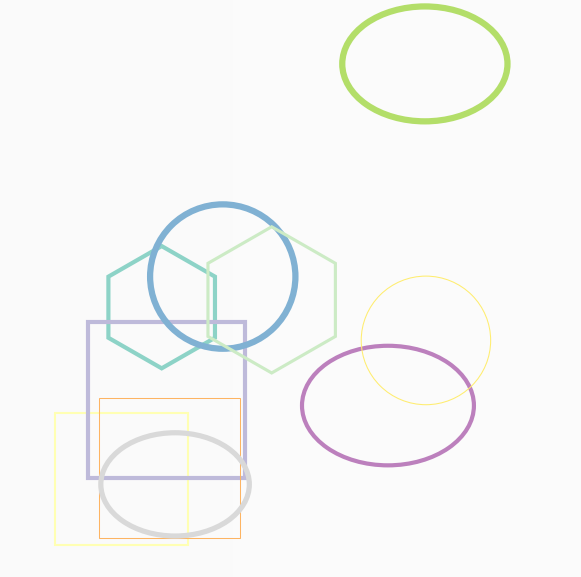[{"shape": "hexagon", "thickness": 2, "radius": 0.53, "center": [0.278, 0.467]}, {"shape": "square", "thickness": 1, "radius": 0.57, "center": [0.209, 0.17]}, {"shape": "square", "thickness": 2, "radius": 0.68, "center": [0.287, 0.307]}, {"shape": "circle", "thickness": 3, "radius": 0.63, "center": [0.383, 0.52]}, {"shape": "square", "thickness": 0.5, "radius": 0.61, "center": [0.292, 0.188]}, {"shape": "oval", "thickness": 3, "radius": 0.71, "center": [0.731, 0.888]}, {"shape": "oval", "thickness": 2.5, "radius": 0.64, "center": [0.301, 0.16]}, {"shape": "oval", "thickness": 2, "radius": 0.74, "center": [0.667, 0.297]}, {"shape": "hexagon", "thickness": 1.5, "radius": 0.63, "center": [0.467, 0.48]}, {"shape": "circle", "thickness": 0.5, "radius": 0.56, "center": [0.733, 0.41]}]